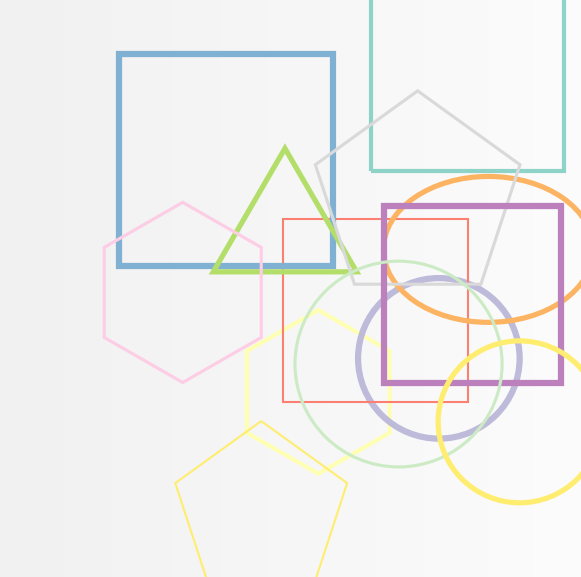[{"shape": "square", "thickness": 2, "radius": 0.83, "center": [0.804, 0.869]}, {"shape": "hexagon", "thickness": 2, "radius": 0.71, "center": [0.548, 0.321]}, {"shape": "circle", "thickness": 3, "radius": 0.69, "center": [0.755, 0.379]}, {"shape": "square", "thickness": 1, "radius": 0.79, "center": [0.646, 0.461]}, {"shape": "square", "thickness": 3, "radius": 0.92, "center": [0.388, 0.722]}, {"shape": "oval", "thickness": 2.5, "radius": 0.9, "center": [0.84, 0.567]}, {"shape": "triangle", "thickness": 2.5, "radius": 0.71, "center": [0.49, 0.6]}, {"shape": "hexagon", "thickness": 1.5, "radius": 0.78, "center": [0.314, 0.493]}, {"shape": "pentagon", "thickness": 1.5, "radius": 0.93, "center": [0.719, 0.657]}, {"shape": "square", "thickness": 3, "radius": 0.77, "center": [0.813, 0.49]}, {"shape": "circle", "thickness": 1.5, "radius": 0.89, "center": [0.686, 0.369]}, {"shape": "pentagon", "thickness": 1, "radius": 0.78, "center": [0.449, 0.115]}, {"shape": "circle", "thickness": 2.5, "radius": 0.7, "center": [0.894, 0.269]}]